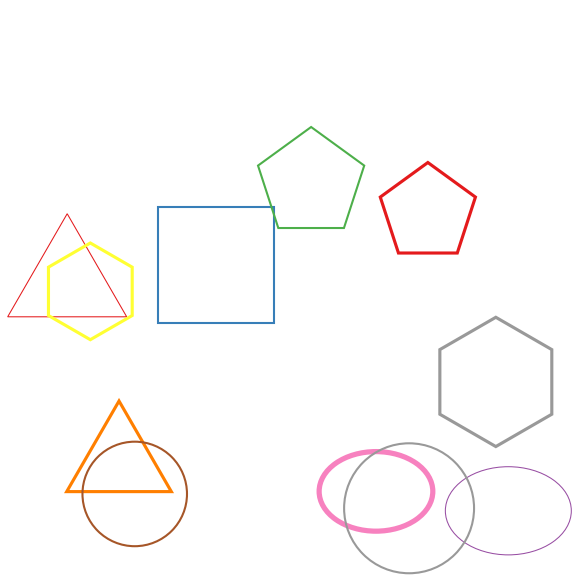[{"shape": "pentagon", "thickness": 1.5, "radius": 0.43, "center": [0.741, 0.631]}, {"shape": "triangle", "thickness": 0.5, "radius": 0.59, "center": [0.116, 0.51]}, {"shape": "square", "thickness": 1, "radius": 0.5, "center": [0.374, 0.541]}, {"shape": "pentagon", "thickness": 1, "radius": 0.48, "center": [0.539, 0.683]}, {"shape": "oval", "thickness": 0.5, "radius": 0.55, "center": [0.88, 0.115]}, {"shape": "triangle", "thickness": 1.5, "radius": 0.52, "center": [0.206, 0.2]}, {"shape": "hexagon", "thickness": 1.5, "radius": 0.42, "center": [0.156, 0.495]}, {"shape": "circle", "thickness": 1, "radius": 0.45, "center": [0.233, 0.144]}, {"shape": "oval", "thickness": 2.5, "radius": 0.49, "center": [0.651, 0.148]}, {"shape": "circle", "thickness": 1, "radius": 0.56, "center": [0.708, 0.119]}, {"shape": "hexagon", "thickness": 1.5, "radius": 0.56, "center": [0.859, 0.338]}]